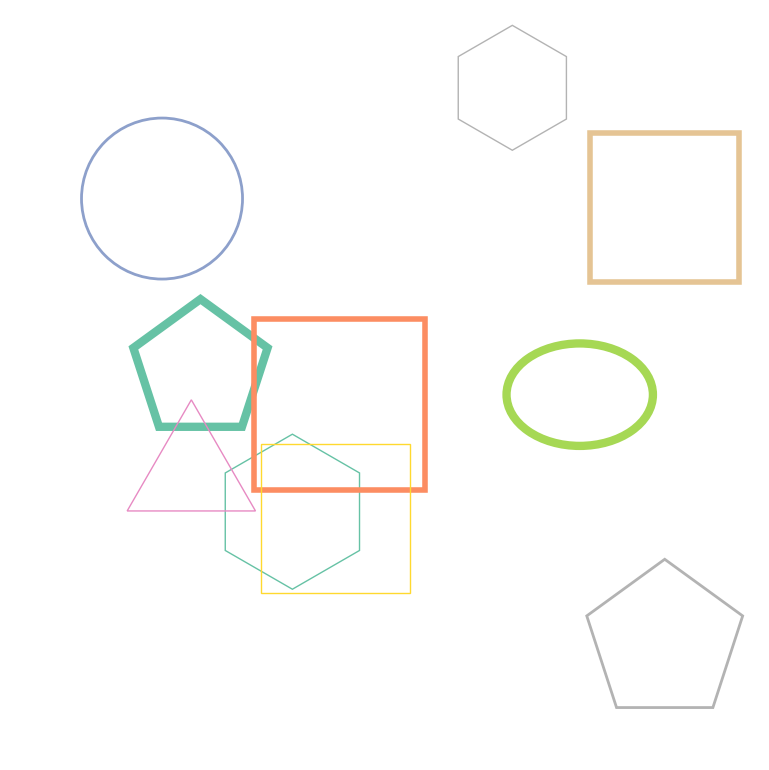[{"shape": "hexagon", "thickness": 0.5, "radius": 0.5, "center": [0.38, 0.335]}, {"shape": "pentagon", "thickness": 3, "radius": 0.46, "center": [0.26, 0.52]}, {"shape": "square", "thickness": 2, "radius": 0.56, "center": [0.44, 0.475]}, {"shape": "circle", "thickness": 1, "radius": 0.52, "center": [0.21, 0.742]}, {"shape": "triangle", "thickness": 0.5, "radius": 0.48, "center": [0.248, 0.385]}, {"shape": "oval", "thickness": 3, "radius": 0.48, "center": [0.753, 0.487]}, {"shape": "square", "thickness": 0.5, "radius": 0.48, "center": [0.435, 0.327]}, {"shape": "square", "thickness": 2, "radius": 0.48, "center": [0.863, 0.731]}, {"shape": "pentagon", "thickness": 1, "radius": 0.53, "center": [0.863, 0.167]}, {"shape": "hexagon", "thickness": 0.5, "radius": 0.41, "center": [0.665, 0.886]}]